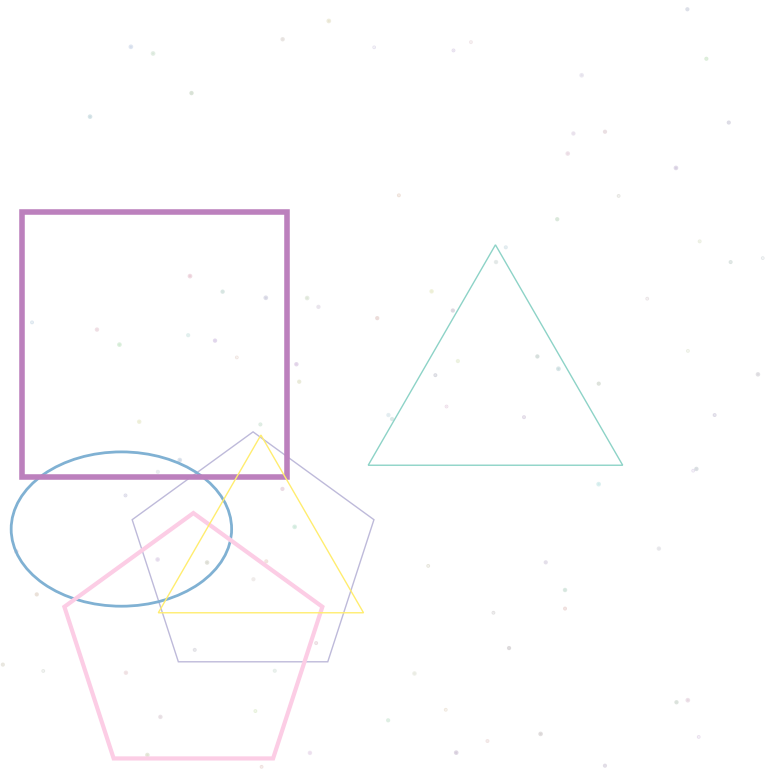[{"shape": "triangle", "thickness": 0.5, "radius": 0.95, "center": [0.643, 0.491]}, {"shape": "pentagon", "thickness": 0.5, "radius": 0.83, "center": [0.329, 0.274]}, {"shape": "oval", "thickness": 1, "radius": 0.72, "center": [0.158, 0.313]}, {"shape": "pentagon", "thickness": 1.5, "radius": 0.88, "center": [0.251, 0.158]}, {"shape": "square", "thickness": 2, "radius": 0.86, "center": [0.2, 0.552]}, {"shape": "triangle", "thickness": 0.5, "radius": 0.77, "center": [0.339, 0.281]}]